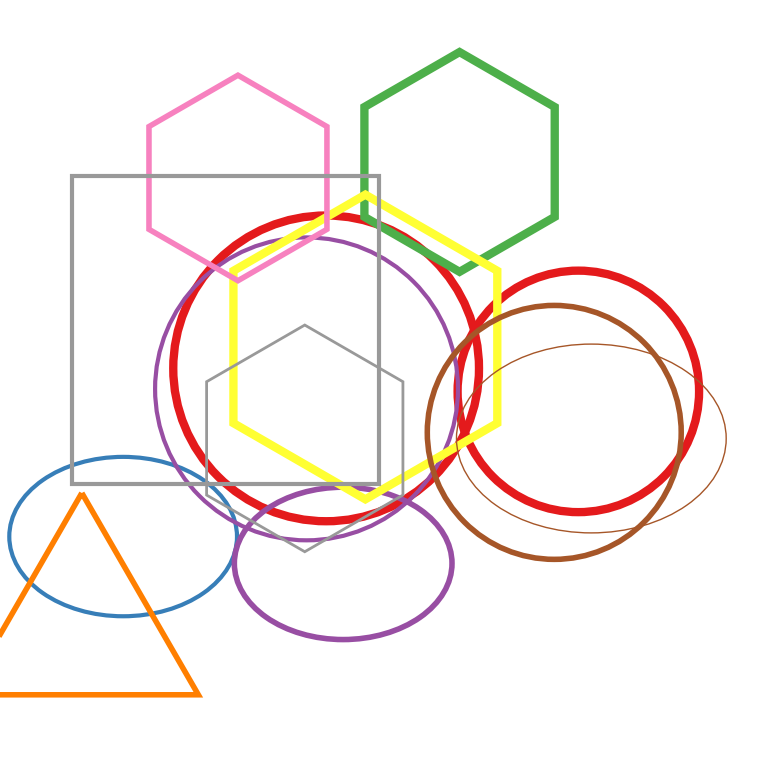[{"shape": "circle", "thickness": 3, "radius": 0.78, "center": [0.751, 0.492]}, {"shape": "circle", "thickness": 3, "radius": 0.99, "center": [0.424, 0.522]}, {"shape": "oval", "thickness": 1.5, "radius": 0.74, "center": [0.16, 0.303]}, {"shape": "hexagon", "thickness": 3, "radius": 0.71, "center": [0.597, 0.79]}, {"shape": "circle", "thickness": 1.5, "radius": 0.98, "center": [0.398, 0.495]}, {"shape": "oval", "thickness": 2, "radius": 0.71, "center": [0.446, 0.268]}, {"shape": "triangle", "thickness": 2, "radius": 0.87, "center": [0.106, 0.185]}, {"shape": "hexagon", "thickness": 3, "radius": 0.99, "center": [0.475, 0.549]}, {"shape": "oval", "thickness": 0.5, "radius": 0.88, "center": [0.768, 0.431]}, {"shape": "circle", "thickness": 2, "radius": 0.82, "center": [0.72, 0.438]}, {"shape": "hexagon", "thickness": 2, "radius": 0.67, "center": [0.309, 0.769]}, {"shape": "square", "thickness": 1.5, "radius": 1.0, "center": [0.293, 0.571]}, {"shape": "hexagon", "thickness": 1, "radius": 0.74, "center": [0.396, 0.431]}]